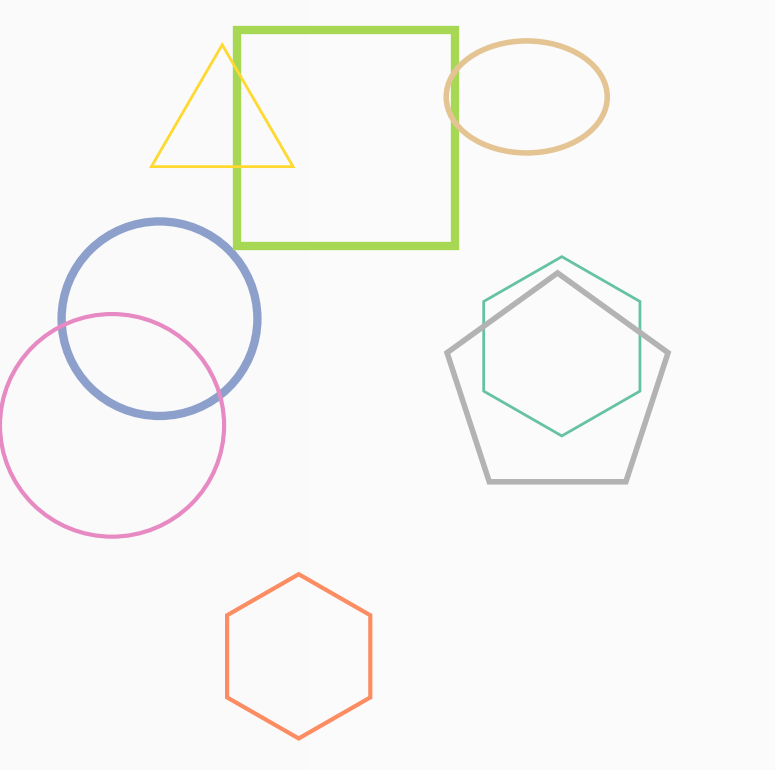[{"shape": "hexagon", "thickness": 1, "radius": 0.58, "center": [0.725, 0.55]}, {"shape": "hexagon", "thickness": 1.5, "radius": 0.53, "center": [0.385, 0.148]}, {"shape": "circle", "thickness": 3, "radius": 0.63, "center": [0.206, 0.586]}, {"shape": "circle", "thickness": 1.5, "radius": 0.72, "center": [0.145, 0.448]}, {"shape": "square", "thickness": 3, "radius": 0.7, "center": [0.446, 0.82]}, {"shape": "triangle", "thickness": 1, "radius": 0.53, "center": [0.287, 0.836]}, {"shape": "oval", "thickness": 2, "radius": 0.52, "center": [0.68, 0.874]}, {"shape": "pentagon", "thickness": 2, "radius": 0.75, "center": [0.719, 0.496]}]